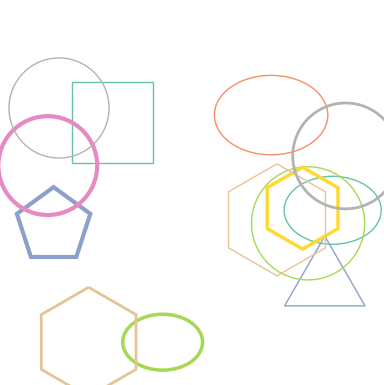[{"shape": "oval", "thickness": 1, "radius": 0.63, "center": [0.864, 0.454]}, {"shape": "square", "thickness": 1, "radius": 0.53, "center": [0.293, 0.681]}, {"shape": "oval", "thickness": 1, "radius": 0.74, "center": [0.704, 0.701]}, {"shape": "triangle", "thickness": 1, "radius": 0.6, "center": [0.844, 0.266]}, {"shape": "pentagon", "thickness": 3, "radius": 0.5, "center": [0.139, 0.414]}, {"shape": "circle", "thickness": 3, "radius": 0.64, "center": [0.124, 0.57]}, {"shape": "oval", "thickness": 2.5, "radius": 0.52, "center": [0.422, 0.111]}, {"shape": "circle", "thickness": 1, "radius": 0.73, "center": [0.8, 0.42]}, {"shape": "hexagon", "thickness": 2.5, "radius": 0.53, "center": [0.786, 0.459]}, {"shape": "hexagon", "thickness": 1, "radius": 0.73, "center": [0.719, 0.429]}, {"shape": "hexagon", "thickness": 2, "radius": 0.71, "center": [0.23, 0.112]}, {"shape": "circle", "thickness": 2, "radius": 0.69, "center": [0.898, 0.595]}, {"shape": "circle", "thickness": 1, "radius": 0.65, "center": [0.153, 0.72]}]